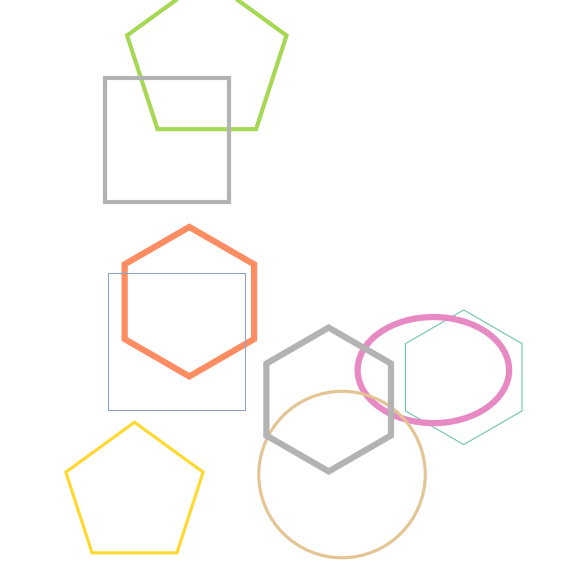[{"shape": "hexagon", "thickness": 0.5, "radius": 0.58, "center": [0.803, 0.346]}, {"shape": "hexagon", "thickness": 3, "radius": 0.65, "center": [0.328, 0.477]}, {"shape": "square", "thickness": 0.5, "radius": 0.59, "center": [0.306, 0.408]}, {"shape": "oval", "thickness": 3, "radius": 0.66, "center": [0.75, 0.358]}, {"shape": "pentagon", "thickness": 2, "radius": 0.73, "center": [0.358, 0.893]}, {"shape": "pentagon", "thickness": 1.5, "radius": 0.63, "center": [0.233, 0.143]}, {"shape": "circle", "thickness": 1.5, "radius": 0.72, "center": [0.592, 0.177]}, {"shape": "hexagon", "thickness": 3, "radius": 0.62, "center": [0.569, 0.307]}, {"shape": "square", "thickness": 2, "radius": 0.54, "center": [0.29, 0.757]}]